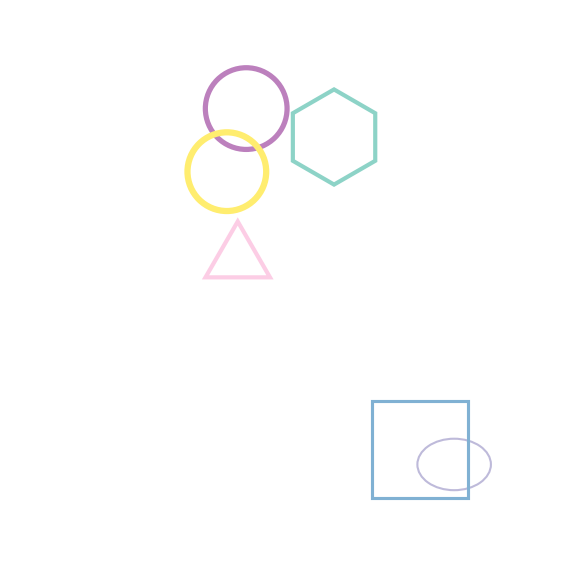[{"shape": "hexagon", "thickness": 2, "radius": 0.41, "center": [0.578, 0.762]}, {"shape": "oval", "thickness": 1, "radius": 0.32, "center": [0.786, 0.195]}, {"shape": "square", "thickness": 1.5, "radius": 0.42, "center": [0.728, 0.221]}, {"shape": "triangle", "thickness": 2, "radius": 0.32, "center": [0.412, 0.551]}, {"shape": "circle", "thickness": 2.5, "radius": 0.35, "center": [0.426, 0.811]}, {"shape": "circle", "thickness": 3, "radius": 0.34, "center": [0.393, 0.702]}]